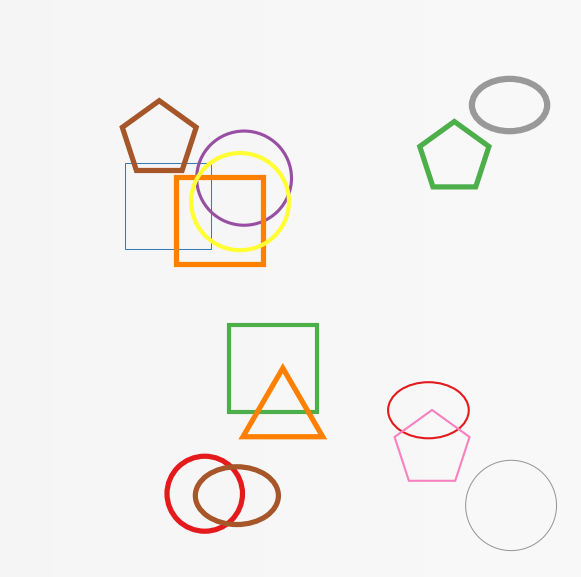[{"shape": "oval", "thickness": 1, "radius": 0.35, "center": [0.737, 0.289]}, {"shape": "circle", "thickness": 2.5, "radius": 0.32, "center": [0.352, 0.144]}, {"shape": "square", "thickness": 0.5, "radius": 0.37, "center": [0.29, 0.642]}, {"shape": "square", "thickness": 2, "radius": 0.38, "center": [0.47, 0.361]}, {"shape": "pentagon", "thickness": 2.5, "radius": 0.31, "center": [0.782, 0.726]}, {"shape": "circle", "thickness": 1.5, "radius": 0.41, "center": [0.42, 0.691]}, {"shape": "triangle", "thickness": 2.5, "radius": 0.4, "center": [0.487, 0.282]}, {"shape": "square", "thickness": 2.5, "radius": 0.37, "center": [0.377, 0.617]}, {"shape": "circle", "thickness": 2, "radius": 0.42, "center": [0.413, 0.65]}, {"shape": "pentagon", "thickness": 2.5, "radius": 0.33, "center": [0.274, 0.758]}, {"shape": "oval", "thickness": 2.5, "radius": 0.36, "center": [0.408, 0.141]}, {"shape": "pentagon", "thickness": 1, "radius": 0.34, "center": [0.743, 0.221]}, {"shape": "oval", "thickness": 3, "radius": 0.32, "center": [0.877, 0.817]}, {"shape": "circle", "thickness": 0.5, "radius": 0.39, "center": [0.879, 0.124]}]